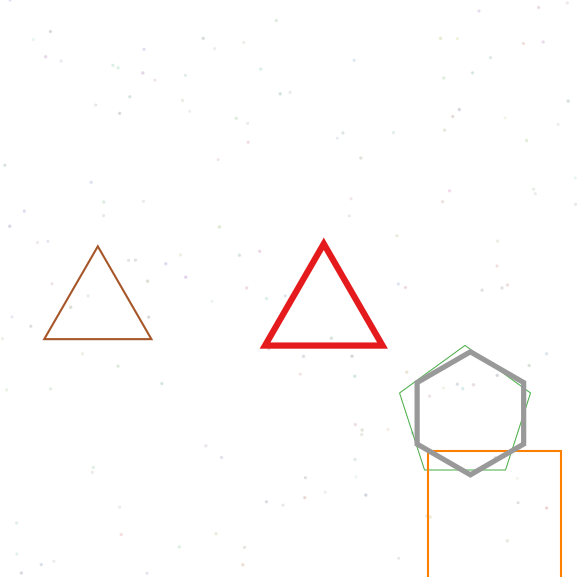[{"shape": "triangle", "thickness": 3, "radius": 0.59, "center": [0.561, 0.459]}, {"shape": "pentagon", "thickness": 0.5, "radius": 0.6, "center": [0.805, 0.282]}, {"shape": "square", "thickness": 1, "radius": 0.57, "center": [0.856, 0.103]}, {"shape": "triangle", "thickness": 1, "radius": 0.54, "center": [0.169, 0.465]}, {"shape": "hexagon", "thickness": 2.5, "radius": 0.53, "center": [0.815, 0.283]}]